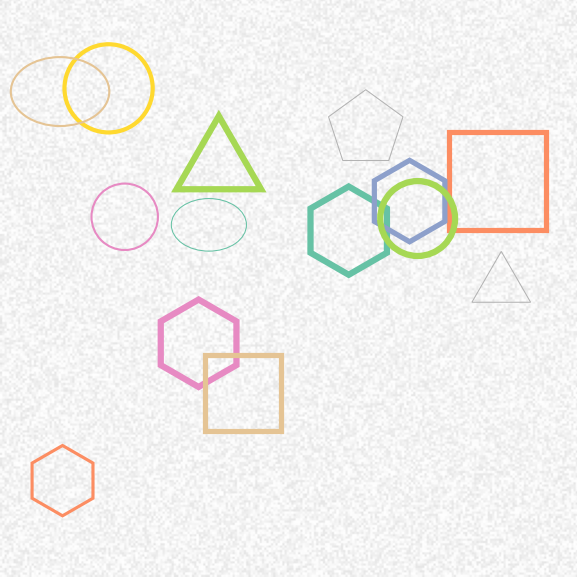[{"shape": "hexagon", "thickness": 3, "radius": 0.38, "center": [0.604, 0.6]}, {"shape": "oval", "thickness": 0.5, "radius": 0.33, "center": [0.362, 0.61]}, {"shape": "hexagon", "thickness": 1.5, "radius": 0.3, "center": [0.108, 0.167]}, {"shape": "square", "thickness": 2.5, "radius": 0.42, "center": [0.861, 0.686]}, {"shape": "hexagon", "thickness": 2.5, "radius": 0.35, "center": [0.709, 0.651]}, {"shape": "circle", "thickness": 1, "radius": 0.29, "center": [0.216, 0.624]}, {"shape": "hexagon", "thickness": 3, "radius": 0.38, "center": [0.344, 0.405]}, {"shape": "circle", "thickness": 3, "radius": 0.32, "center": [0.723, 0.621]}, {"shape": "triangle", "thickness": 3, "radius": 0.42, "center": [0.379, 0.714]}, {"shape": "circle", "thickness": 2, "radius": 0.38, "center": [0.188, 0.846]}, {"shape": "oval", "thickness": 1, "radius": 0.43, "center": [0.104, 0.841]}, {"shape": "square", "thickness": 2.5, "radius": 0.33, "center": [0.421, 0.319]}, {"shape": "pentagon", "thickness": 0.5, "radius": 0.34, "center": [0.633, 0.776]}, {"shape": "triangle", "thickness": 0.5, "radius": 0.29, "center": [0.868, 0.505]}]